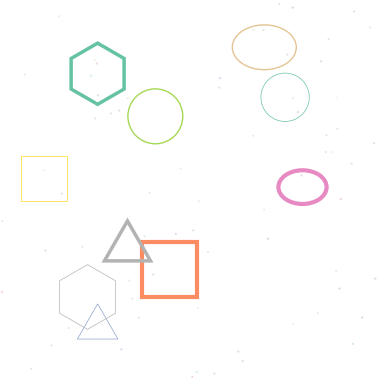[{"shape": "circle", "thickness": 0.5, "radius": 0.31, "center": [0.74, 0.747]}, {"shape": "hexagon", "thickness": 2.5, "radius": 0.4, "center": [0.254, 0.808]}, {"shape": "square", "thickness": 3, "radius": 0.35, "center": [0.44, 0.3]}, {"shape": "triangle", "thickness": 0.5, "radius": 0.3, "center": [0.254, 0.15]}, {"shape": "oval", "thickness": 3, "radius": 0.31, "center": [0.786, 0.514]}, {"shape": "circle", "thickness": 1, "radius": 0.36, "center": [0.403, 0.698]}, {"shape": "square", "thickness": 0.5, "radius": 0.3, "center": [0.113, 0.536]}, {"shape": "oval", "thickness": 1, "radius": 0.42, "center": [0.687, 0.877]}, {"shape": "hexagon", "thickness": 0.5, "radius": 0.42, "center": [0.227, 0.229]}, {"shape": "triangle", "thickness": 2.5, "radius": 0.35, "center": [0.331, 0.357]}]